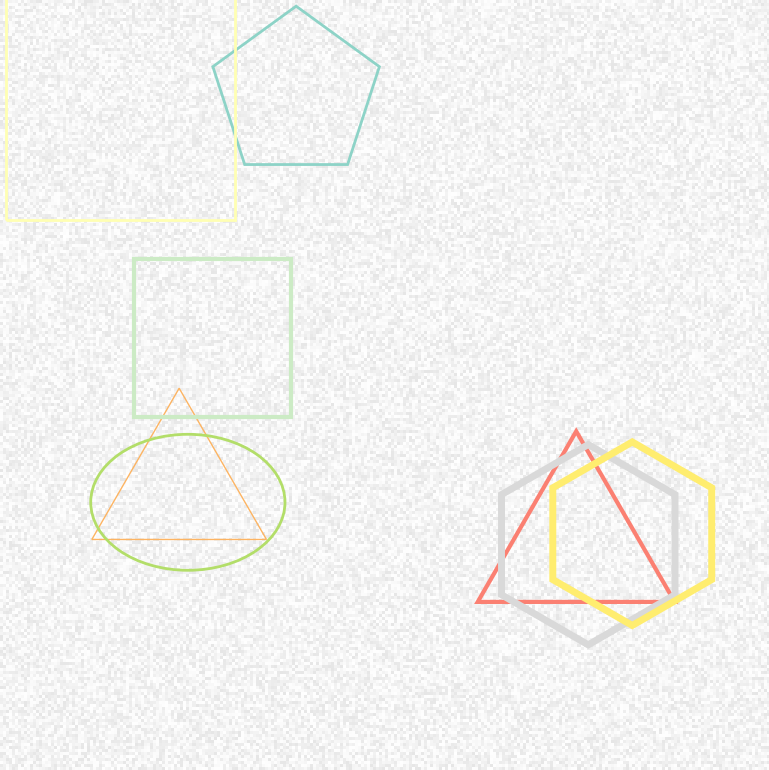[{"shape": "pentagon", "thickness": 1, "radius": 0.57, "center": [0.385, 0.878]}, {"shape": "square", "thickness": 1, "radius": 0.74, "center": [0.157, 0.863]}, {"shape": "triangle", "thickness": 1.5, "radius": 0.74, "center": [0.748, 0.292]}, {"shape": "triangle", "thickness": 0.5, "radius": 0.65, "center": [0.233, 0.365]}, {"shape": "oval", "thickness": 1, "radius": 0.63, "center": [0.244, 0.348]}, {"shape": "hexagon", "thickness": 2.5, "radius": 0.65, "center": [0.764, 0.293]}, {"shape": "square", "thickness": 1.5, "radius": 0.51, "center": [0.276, 0.561]}, {"shape": "hexagon", "thickness": 2.5, "radius": 0.6, "center": [0.821, 0.307]}]